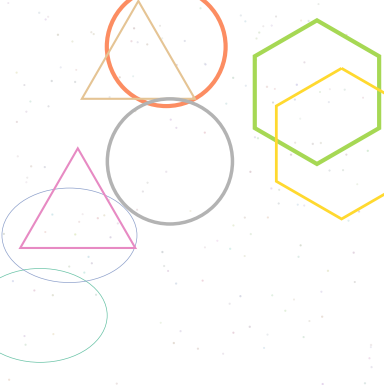[{"shape": "oval", "thickness": 0.5, "radius": 0.87, "center": [0.104, 0.181]}, {"shape": "circle", "thickness": 3, "radius": 0.77, "center": [0.432, 0.879]}, {"shape": "oval", "thickness": 0.5, "radius": 0.88, "center": [0.18, 0.389]}, {"shape": "triangle", "thickness": 1.5, "radius": 0.86, "center": [0.202, 0.442]}, {"shape": "hexagon", "thickness": 3, "radius": 0.93, "center": [0.823, 0.761]}, {"shape": "hexagon", "thickness": 2, "radius": 0.98, "center": [0.887, 0.627]}, {"shape": "triangle", "thickness": 1.5, "radius": 0.85, "center": [0.359, 0.828]}, {"shape": "circle", "thickness": 2.5, "radius": 0.81, "center": [0.441, 0.581]}]